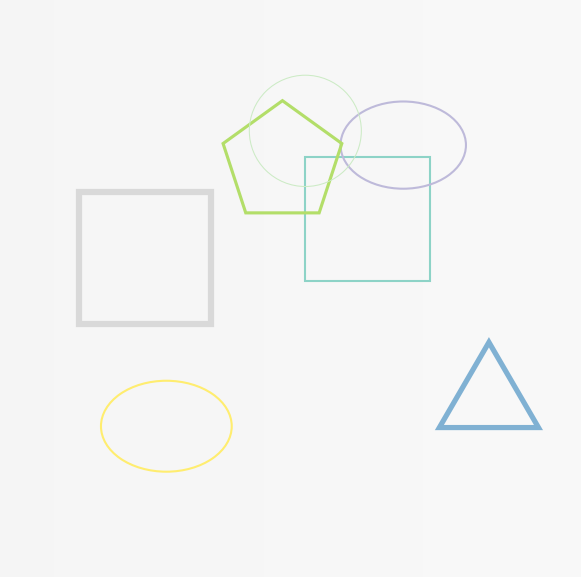[{"shape": "square", "thickness": 1, "radius": 0.54, "center": [0.633, 0.619]}, {"shape": "oval", "thickness": 1, "radius": 0.54, "center": [0.694, 0.748]}, {"shape": "triangle", "thickness": 2.5, "radius": 0.49, "center": [0.841, 0.308]}, {"shape": "pentagon", "thickness": 1.5, "radius": 0.54, "center": [0.486, 0.717]}, {"shape": "square", "thickness": 3, "radius": 0.57, "center": [0.249, 0.552]}, {"shape": "circle", "thickness": 0.5, "radius": 0.48, "center": [0.525, 0.773]}, {"shape": "oval", "thickness": 1, "radius": 0.56, "center": [0.286, 0.261]}]